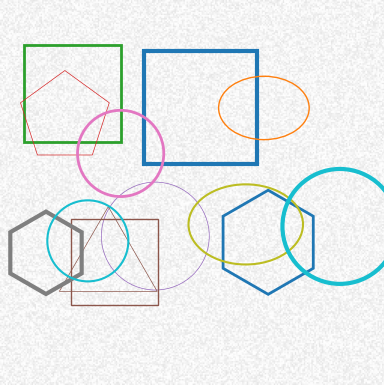[{"shape": "hexagon", "thickness": 2, "radius": 0.68, "center": [0.697, 0.371]}, {"shape": "square", "thickness": 3, "radius": 0.73, "center": [0.521, 0.72]}, {"shape": "oval", "thickness": 1, "radius": 0.59, "center": [0.685, 0.72]}, {"shape": "square", "thickness": 2, "radius": 0.63, "center": [0.188, 0.757]}, {"shape": "pentagon", "thickness": 0.5, "radius": 0.61, "center": [0.168, 0.696]}, {"shape": "circle", "thickness": 0.5, "radius": 0.7, "center": [0.403, 0.387]}, {"shape": "square", "thickness": 1, "radius": 0.56, "center": [0.298, 0.321]}, {"shape": "triangle", "thickness": 0.5, "radius": 0.73, "center": [0.281, 0.317]}, {"shape": "circle", "thickness": 2, "radius": 0.56, "center": [0.313, 0.601]}, {"shape": "hexagon", "thickness": 3, "radius": 0.53, "center": [0.119, 0.343]}, {"shape": "oval", "thickness": 1.5, "radius": 0.74, "center": [0.638, 0.417]}, {"shape": "circle", "thickness": 1.5, "radius": 0.53, "center": [0.228, 0.374]}, {"shape": "circle", "thickness": 3, "radius": 0.75, "center": [0.883, 0.412]}]